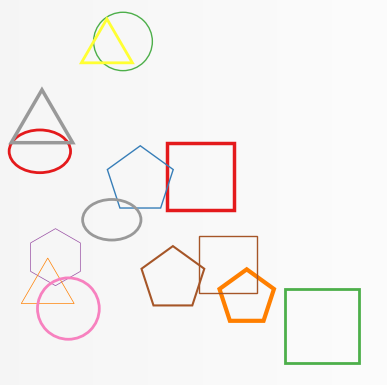[{"shape": "square", "thickness": 2.5, "radius": 0.43, "center": [0.517, 0.542]}, {"shape": "oval", "thickness": 2, "radius": 0.4, "center": [0.103, 0.607]}, {"shape": "pentagon", "thickness": 1, "radius": 0.45, "center": [0.362, 0.532]}, {"shape": "square", "thickness": 2, "radius": 0.48, "center": [0.831, 0.154]}, {"shape": "circle", "thickness": 1, "radius": 0.38, "center": [0.317, 0.892]}, {"shape": "hexagon", "thickness": 0.5, "radius": 0.37, "center": [0.143, 0.332]}, {"shape": "triangle", "thickness": 0.5, "radius": 0.39, "center": [0.123, 0.251]}, {"shape": "pentagon", "thickness": 3, "radius": 0.37, "center": [0.637, 0.227]}, {"shape": "triangle", "thickness": 2, "radius": 0.38, "center": [0.276, 0.875]}, {"shape": "square", "thickness": 1, "radius": 0.37, "center": [0.588, 0.314]}, {"shape": "pentagon", "thickness": 1.5, "radius": 0.43, "center": [0.446, 0.276]}, {"shape": "circle", "thickness": 2, "radius": 0.4, "center": [0.176, 0.198]}, {"shape": "oval", "thickness": 2, "radius": 0.38, "center": [0.289, 0.429]}, {"shape": "triangle", "thickness": 2.5, "radius": 0.46, "center": [0.108, 0.675]}]